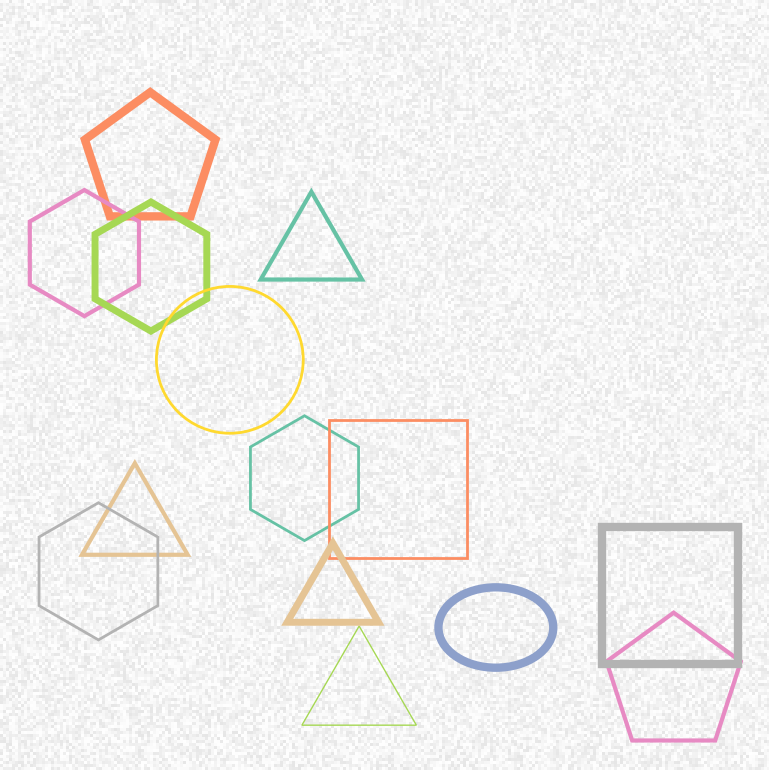[{"shape": "triangle", "thickness": 1.5, "radius": 0.38, "center": [0.404, 0.675]}, {"shape": "hexagon", "thickness": 1, "radius": 0.41, "center": [0.395, 0.379]}, {"shape": "square", "thickness": 1, "radius": 0.45, "center": [0.517, 0.365]}, {"shape": "pentagon", "thickness": 3, "radius": 0.45, "center": [0.195, 0.791]}, {"shape": "oval", "thickness": 3, "radius": 0.37, "center": [0.644, 0.185]}, {"shape": "pentagon", "thickness": 1.5, "radius": 0.46, "center": [0.875, 0.113]}, {"shape": "hexagon", "thickness": 1.5, "radius": 0.41, "center": [0.11, 0.671]}, {"shape": "hexagon", "thickness": 2.5, "radius": 0.42, "center": [0.196, 0.654]}, {"shape": "triangle", "thickness": 0.5, "radius": 0.43, "center": [0.466, 0.101]}, {"shape": "circle", "thickness": 1, "radius": 0.48, "center": [0.298, 0.533]}, {"shape": "triangle", "thickness": 1.5, "radius": 0.4, "center": [0.175, 0.319]}, {"shape": "triangle", "thickness": 2.5, "radius": 0.34, "center": [0.432, 0.226]}, {"shape": "square", "thickness": 3, "radius": 0.44, "center": [0.87, 0.227]}, {"shape": "hexagon", "thickness": 1, "radius": 0.45, "center": [0.128, 0.258]}]